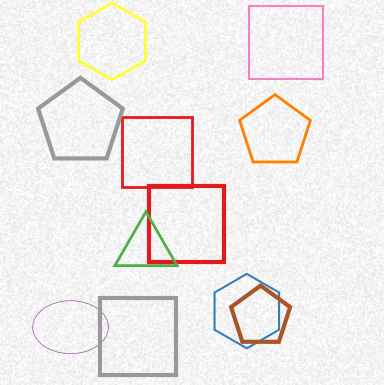[{"shape": "square", "thickness": 3, "radius": 0.49, "center": [0.484, 0.419]}, {"shape": "square", "thickness": 2, "radius": 0.46, "center": [0.407, 0.605]}, {"shape": "hexagon", "thickness": 1.5, "radius": 0.48, "center": [0.641, 0.192]}, {"shape": "triangle", "thickness": 2, "radius": 0.47, "center": [0.379, 0.357]}, {"shape": "oval", "thickness": 0.5, "radius": 0.49, "center": [0.183, 0.15]}, {"shape": "pentagon", "thickness": 2, "radius": 0.48, "center": [0.714, 0.657]}, {"shape": "hexagon", "thickness": 2, "radius": 0.5, "center": [0.291, 0.893]}, {"shape": "pentagon", "thickness": 3, "radius": 0.4, "center": [0.677, 0.177]}, {"shape": "square", "thickness": 1.5, "radius": 0.48, "center": [0.743, 0.889]}, {"shape": "square", "thickness": 3, "radius": 0.5, "center": [0.359, 0.126]}, {"shape": "pentagon", "thickness": 3, "radius": 0.58, "center": [0.209, 0.682]}]